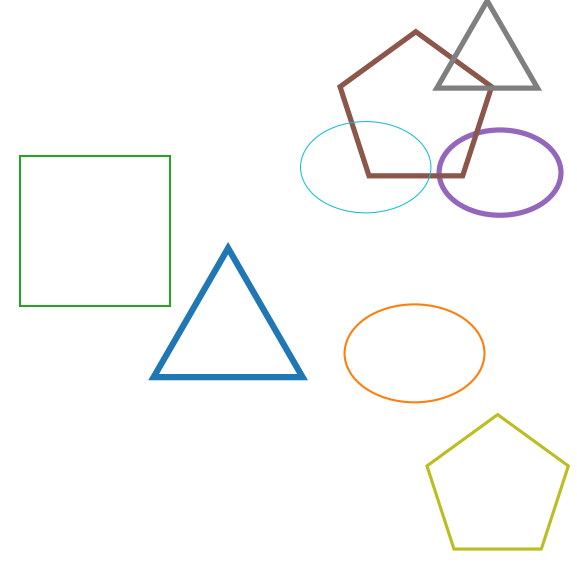[{"shape": "triangle", "thickness": 3, "radius": 0.74, "center": [0.395, 0.421]}, {"shape": "oval", "thickness": 1, "radius": 0.61, "center": [0.718, 0.387]}, {"shape": "square", "thickness": 1, "radius": 0.65, "center": [0.164, 0.599]}, {"shape": "oval", "thickness": 2.5, "radius": 0.53, "center": [0.866, 0.7]}, {"shape": "pentagon", "thickness": 2.5, "radius": 0.69, "center": [0.72, 0.806]}, {"shape": "triangle", "thickness": 2.5, "radius": 0.5, "center": [0.844, 0.897]}, {"shape": "pentagon", "thickness": 1.5, "radius": 0.64, "center": [0.862, 0.153]}, {"shape": "oval", "thickness": 0.5, "radius": 0.56, "center": [0.633, 0.71]}]